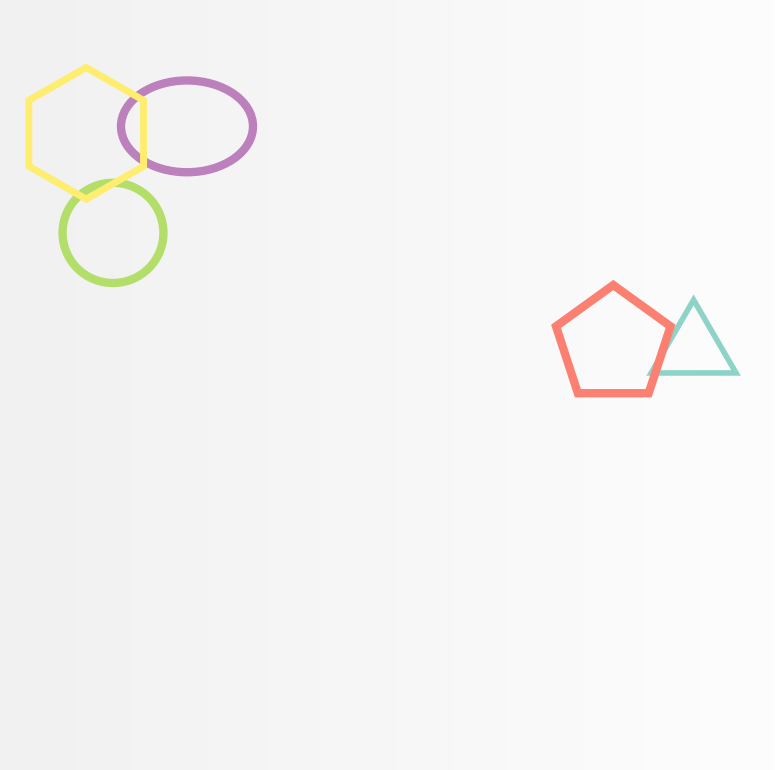[{"shape": "triangle", "thickness": 2, "radius": 0.32, "center": [0.895, 0.547]}, {"shape": "pentagon", "thickness": 3, "radius": 0.39, "center": [0.791, 0.552]}, {"shape": "circle", "thickness": 3, "radius": 0.33, "center": [0.146, 0.698]}, {"shape": "oval", "thickness": 3, "radius": 0.43, "center": [0.241, 0.836]}, {"shape": "hexagon", "thickness": 2.5, "radius": 0.43, "center": [0.111, 0.827]}]